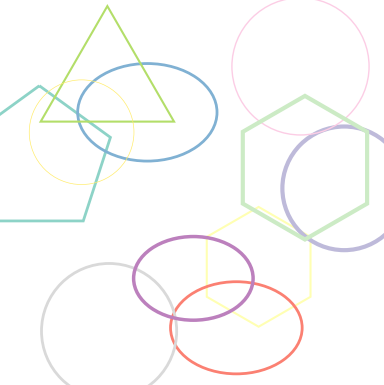[{"shape": "pentagon", "thickness": 2, "radius": 0.97, "center": [0.102, 0.583]}, {"shape": "hexagon", "thickness": 1.5, "radius": 0.78, "center": [0.672, 0.307]}, {"shape": "circle", "thickness": 3, "radius": 0.8, "center": [0.894, 0.511]}, {"shape": "oval", "thickness": 2, "radius": 0.85, "center": [0.614, 0.149]}, {"shape": "oval", "thickness": 2, "radius": 0.9, "center": [0.383, 0.708]}, {"shape": "triangle", "thickness": 1.5, "radius": 1.0, "center": [0.279, 0.784]}, {"shape": "circle", "thickness": 1, "radius": 0.89, "center": [0.781, 0.828]}, {"shape": "circle", "thickness": 2, "radius": 0.88, "center": [0.283, 0.14]}, {"shape": "oval", "thickness": 2.5, "radius": 0.78, "center": [0.502, 0.277]}, {"shape": "hexagon", "thickness": 3, "radius": 0.93, "center": [0.792, 0.564]}, {"shape": "circle", "thickness": 0.5, "radius": 0.68, "center": [0.212, 0.657]}]